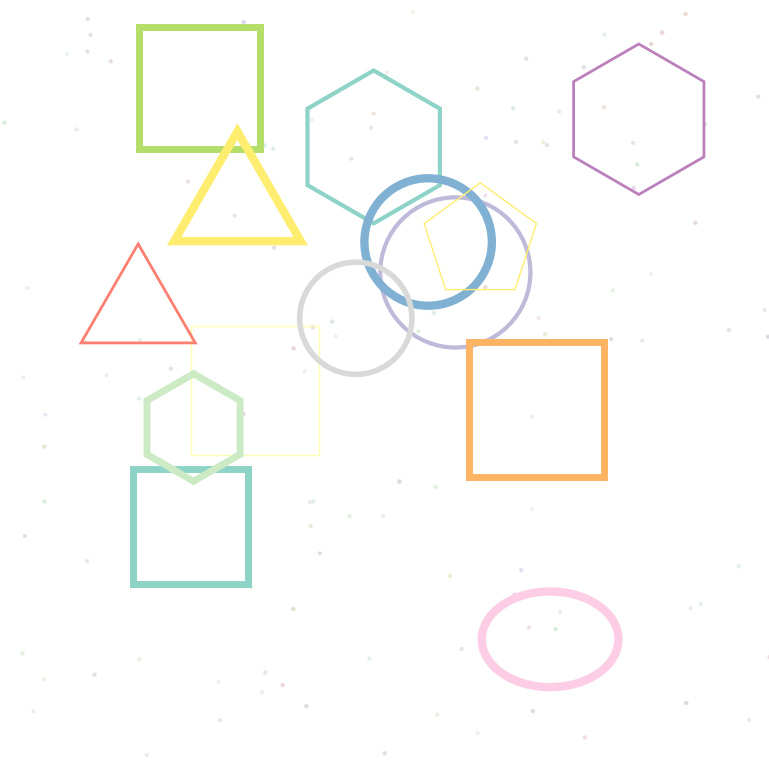[{"shape": "hexagon", "thickness": 1.5, "radius": 0.5, "center": [0.485, 0.809]}, {"shape": "square", "thickness": 2.5, "radius": 0.37, "center": [0.248, 0.316]}, {"shape": "square", "thickness": 0.5, "radius": 0.42, "center": [0.331, 0.493]}, {"shape": "circle", "thickness": 1.5, "radius": 0.49, "center": [0.591, 0.646]}, {"shape": "triangle", "thickness": 1, "radius": 0.43, "center": [0.179, 0.598]}, {"shape": "circle", "thickness": 3, "radius": 0.41, "center": [0.556, 0.686]}, {"shape": "square", "thickness": 2.5, "radius": 0.44, "center": [0.697, 0.468]}, {"shape": "square", "thickness": 2.5, "radius": 0.4, "center": [0.259, 0.886]}, {"shape": "oval", "thickness": 3, "radius": 0.44, "center": [0.714, 0.17]}, {"shape": "circle", "thickness": 2, "radius": 0.36, "center": [0.462, 0.587]}, {"shape": "hexagon", "thickness": 1, "radius": 0.49, "center": [0.83, 0.845]}, {"shape": "hexagon", "thickness": 2.5, "radius": 0.35, "center": [0.251, 0.445]}, {"shape": "pentagon", "thickness": 0.5, "radius": 0.38, "center": [0.624, 0.686]}, {"shape": "triangle", "thickness": 3, "radius": 0.47, "center": [0.308, 0.734]}]